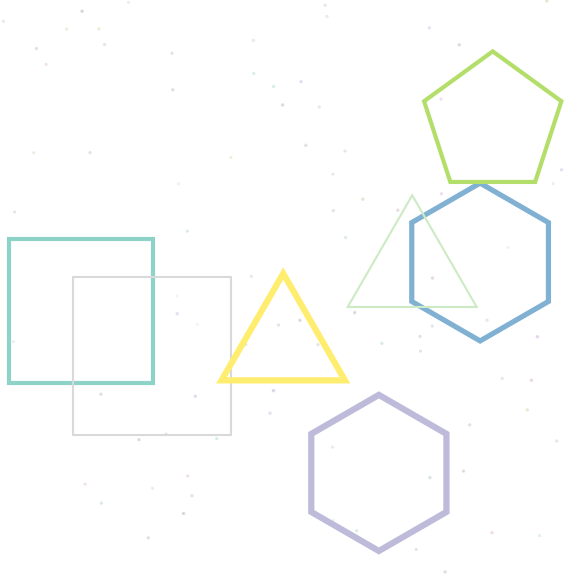[{"shape": "square", "thickness": 2, "radius": 0.62, "center": [0.14, 0.461]}, {"shape": "hexagon", "thickness": 3, "radius": 0.68, "center": [0.656, 0.18]}, {"shape": "hexagon", "thickness": 2.5, "radius": 0.68, "center": [0.831, 0.545]}, {"shape": "pentagon", "thickness": 2, "radius": 0.62, "center": [0.853, 0.785]}, {"shape": "square", "thickness": 1, "radius": 0.68, "center": [0.262, 0.383]}, {"shape": "triangle", "thickness": 1, "radius": 0.64, "center": [0.714, 0.532]}, {"shape": "triangle", "thickness": 3, "radius": 0.62, "center": [0.49, 0.402]}]